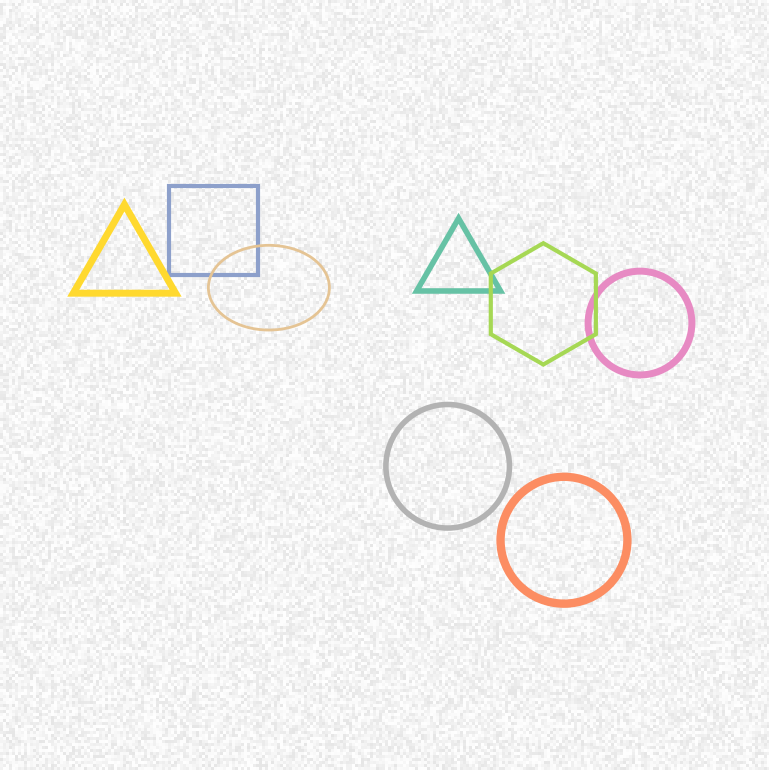[{"shape": "triangle", "thickness": 2, "radius": 0.31, "center": [0.596, 0.654]}, {"shape": "circle", "thickness": 3, "radius": 0.41, "center": [0.732, 0.298]}, {"shape": "square", "thickness": 1.5, "radius": 0.29, "center": [0.277, 0.701]}, {"shape": "circle", "thickness": 2.5, "radius": 0.34, "center": [0.831, 0.58]}, {"shape": "hexagon", "thickness": 1.5, "radius": 0.39, "center": [0.706, 0.605]}, {"shape": "triangle", "thickness": 2.5, "radius": 0.38, "center": [0.162, 0.658]}, {"shape": "oval", "thickness": 1, "radius": 0.39, "center": [0.349, 0.626]}, {"shape": "circle", "thickness": 2, "radius": 0.4, "center": [0.581, 0.394]}]